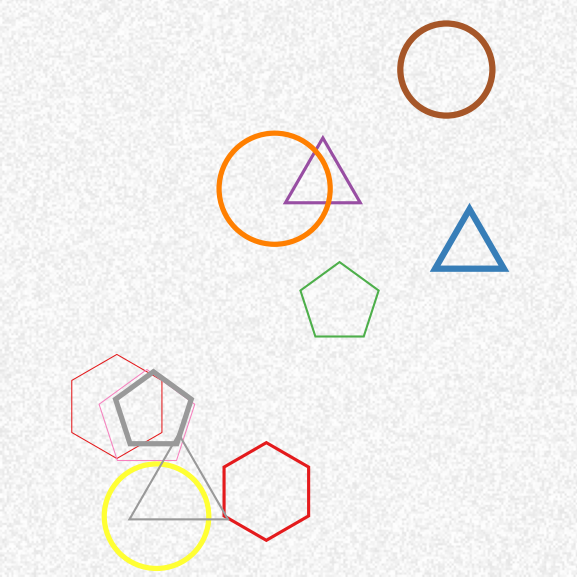[{"shape": "hexagon", "thickness": 1.5, "radius": 0.42, "center": [0.461, 0.148]}, {"shape": "hexagon", "thickness": 0.5, "radius": 0.45, "center": [0.202, 0.295]}, {"shape": "triangle", "thickness": 3, "radius": 0.34, "center": [0.813, 0.568]}, {"shape": "pentagon", "thickness": 1, "radius": 0.36, "center": [0.588, 0.474]}, {"shape": "triangle", "thickness": 1.5, "radius": 0.37, "center": [0.559, 0.685]}, {"shape": "circle", "thickness": 2.5, "radius": 0.48, "center": [0.476, 0.672]}, {"shape": "circle", "thickness": 2.5, "radius": 0.45, "center": [0.271, 0.105]}, {"shape": "circle", "thickness": 3, "radius": 0.4, "center": [0.773, 0.879]}, {"shape": "pentagon", "thickness": 0.5, "radius": 0.44, "center": [0.254, 0.272]}, {"shape": "triangle", "thickness": 1, "radius": 0.49, "center": [0.309, 0.149]}, {"shape": "pentagon", "thickness": 2.5, "radius": 0.34, "center": [0.266, 0.286]}]